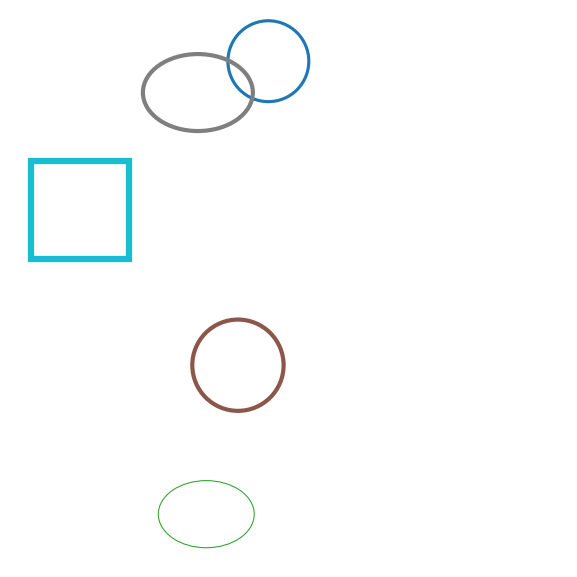[{"shape": "circle", "thickness": 1.5, "radius": 0.35, "center": [0.465, 0.893]}, {"shape": "oval", "thickness": 0.5, "radius": 0.42, "center": [0.357, 0.109]}, {"shape": "circle", "thickness": 2, "radius": 0.4, "center": [0.412, 0.367]}, {"shape": "oval", "thickness": 2, "radius": 0.48, "center": [0.343, 0.839]}, {"shape": "square", "thickness": 3, "radius": 0.42, "center": [0.139, 0.636]}]